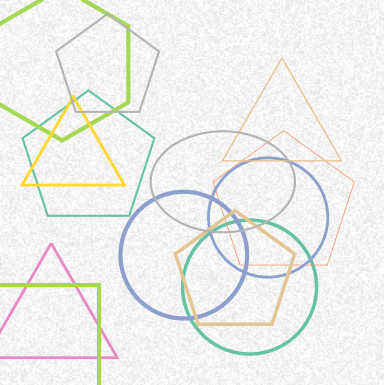[{"shape": "pentagon", "thickness": 1.5, "radius": 0.9, "center": [0.23, 0.585]}, {"shape": "circle", "thickness": 2.5, "radius": 0.87, "center": [0.648, 0.254]}, {"shape": "pentagon", "thickness": 0.5, "radius": 0.97, "center": [0.737, 0.468]}, {"shape": "circle", "thickness": 3, "radius": 0.82, "center": [0.477, 0.337]}, {"shape": "circle", "thickness": 2, "radius": 0.78, "center": [0.696, 0.435]}, {"shape": "triangle", "thickness": 2, "radius": 0.99, "center": [0.133, 0.17]}, {"shape": "square", "thickness": 3, "radius": 0.75, "center": [0.105, 0.109]}, {"shape": "hexagon", "thickness": 3, "radius": 0.99, "center": [0.162, 0.833]}, {"shape": "triangle", "thickness": 2, "radius": 0.77, "center": [0.19, 0.596]}, {"shape": "triangle", "thickness": 1, "radius": 0.89, "center": [0.732, 0.671]}, {"shape": "pentagon", "thickness": 2.5, "radius": 0.82, "center": [0.61, 0.29]}, {"shape": "oval", "thickness": 1.5, "radius": 0.94, "center": [0.579, 0.528]}, {"shape": "pentagon", "thickness": 1.5, "radius": 0.7, "center": [0.279, 0.823]}]